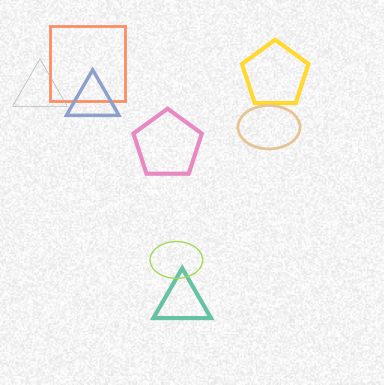[{"shape": "triangle", "thickness": 3, "radius": 0.43, "center": [0.473, 0.217]}, {"shape": "square", "thickness": 2, "radius": 0.48, "center": [0.227, 0.835]}, {"shape": "triangle", "thickness": 2.5, "radius": 0.39, "center": [0.241, 0.74]}, {"shape": "pentagon", "thickness": 3, "radius": 0.47, "center": [0.435, 0.624]}, {"shape": "oval", "thickness": 1, "radius": 0.34, "center": [0.458, 0.325]}, {"shape": "pentagon", "thickness": 3, "radius": 0.45, "center": [0.715, 0.806]}, {"shape": "oval", "thickness": 2, "radius": 0.4, "center": [0.699, 0.67]}, {"shape": "triangle", "thickness": 0.5, "radius": 0.41, "center": [0.104, 0.765]}]